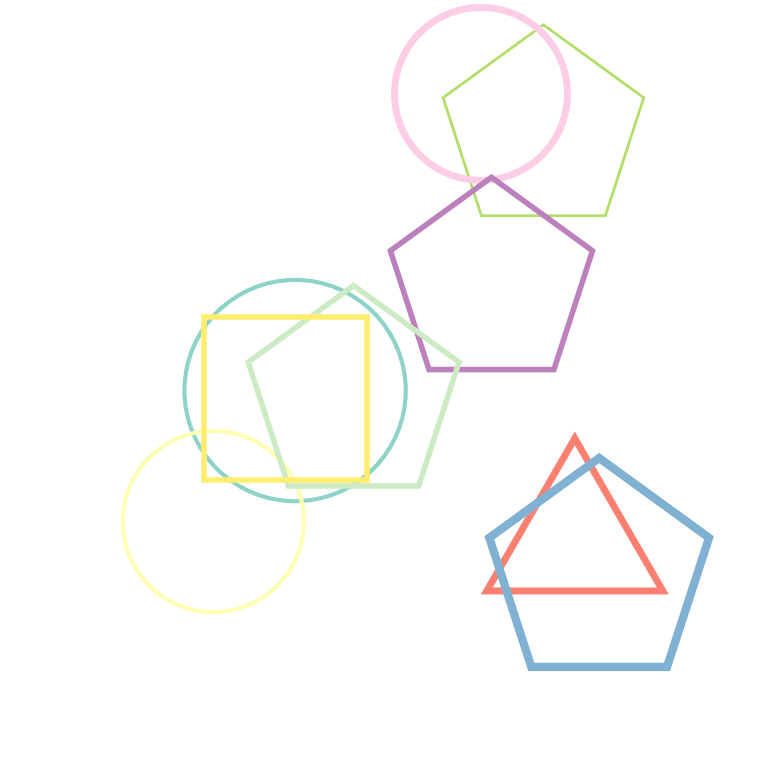[{"shape": "circle", "thickness": 1.5, "radius": 0.72, "center": [0.383, 0.493]}, {"shape": "circle", "thickness": 1.5, "radius": 0.59, "center": [0.277, 0.323]}, {"shape": "triangle", "thickness": 2.5, "radius": 0.66, "center": [0.746, 0.299]}, {"shape": "pentagon", "thickness": 3, "radius": 0.75, "center": [0.778, 0.255]}, {"shape": "pentagon", "thickness": 1, "radius": 0.69, "center": [0.706, 0.831]}, {"shape": "circle", "thickness": 2.5, "radius": 0.56, "center": [0.625, 0.878]}, {"shape": "pentagon", "thickness": 2, "radius": 0.69, "center": [0.638, 0.632]}, {"shape": "pentagon", "thickness": 2, "radius": 0.72, "center": [0.459, 0.485]}, {"shape": "square", "thickness": 2, "radius": 0.53, "center": [0.371, 0.483]}]